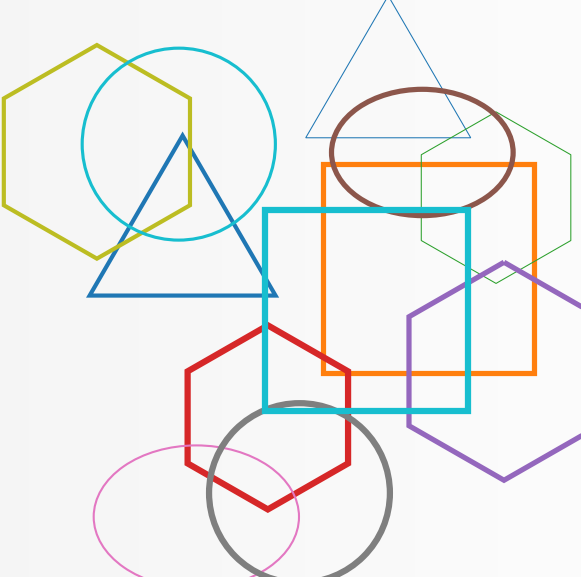[{"shape": "triangle", "thickness": 2, "radius": 0.92, "center": [0.314, 0.58]}, {"shape": "triangle", "thickness": 0.5, "radius": 0.82, "center": [0.668, 0.843]}, {"shape": "square", "thickness": 2.5, "radius": 0.91, "center": [0.737, 0.534]}, {"shape": "hexagon", "thickness": 0.5, "radius": 0.74, "center": [0.853, 0.657]}, {"shape": "hexagon", "thickness": 3, "radius": 0.8, "center": [0.461, 0.276]}, {"shape": "hexagon", "thickness": 2.5, "radius": 0.94, "center": [0.867, 0.356]}, {"shape": "oval", "thickness": 2.5, "radius": 0.78, "center": [0.727, 0.735]}, {"shape": "oval", "thickness": 1, "radius": 0.88, "center": [0.338, 0.104]}, {"shape": "circle", "thickness": 3, "radius": 0.78, "center": [0.515, 0.145]}, {"shape": "hexagon", "thickness": 2, "radius": 0.92, "center": [0.167, 0.736]}, {"shape": "square", "thickness": 3, "radius": 0.87, "center": [0.631, 0.461]}, {"shape": "circle", "thickness": 1.5, "radius": 0.83, "center": [0.308, 0.75]}]